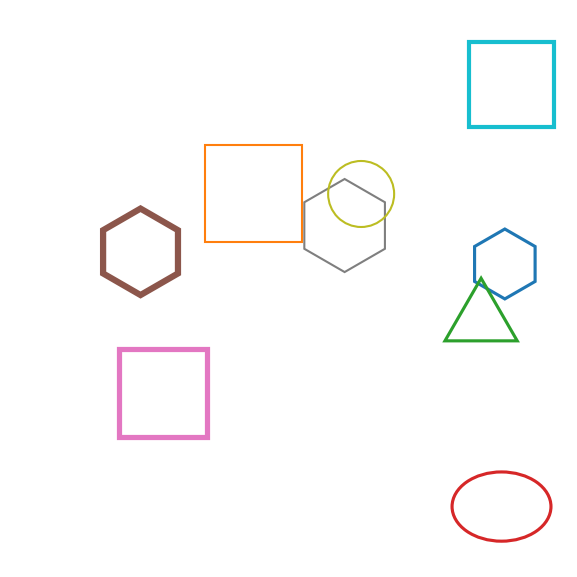[{"shape": "hexagon", "thickness": 1.5, "radius": 0.3, "center": [0.874, 0.542]}, {"shape": "square", "thickness": 1, "radius": 0.42, "center": [0.439, 0.664]}, {"shape": "triangle", "thickness": 1.5, "radius": 0.36, "center": [0.833, 0.445]}, {"shape": "oval", "thickness": 1.5, "radius": 0.43, "center": [0.868, 0.122]}, {"shape": "hexagon", "thickness": 3, "radius": 0.37, "center": [0.243, 0.563]}, {"shape": "square", "thickness": 2.5, "radius": 0.38, "center": [0.282, 0.318]}, {"shape": "hexagon", "thickness": 1, "radius": 0.4, "center": [0.597, 0.609]}, {"shape": "circle", "thickness": 1, "radius": 0.29, "center": [0.625, 0.663]}, {"shape": "square", "thickness": 2, "radius": 0.37, "center": [0.886, 0.853]}]